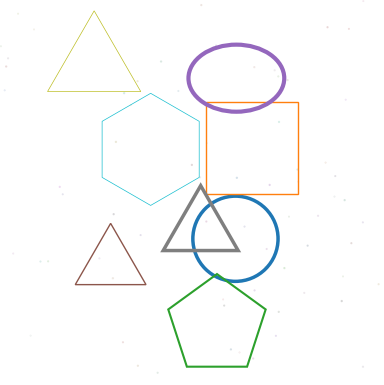[{"shape": "circle", "thickness": 2.5, "radius": 0.55, "center": [0.612, 0.38]}, {"shape": "square", "thickness": 1, "radius": 0.6, "center": [0.654, 0.616]}, {"shape": "pentagon", "thickness": 1.5, "radius": 0.67, "center": [0.564, 0.155]}, {"shape": "oval", "thickness": 3, "radius": 0.62, "center": [0.614, 0.797]}, {"shape": "triangle", "thickness": 1, "radius": 0.53, "center": [0.287, 0.314]}, {"shape": "triangle", "thickness": 2.5, "radius": 0.56, "center": [0.521, 0.405]}, {"shape": "triangle", "thickness": 0.5, "radius": 0.7, "center": [0.245, 0.832]}, {"shape": "hexagon", "thickness": 0.5, "radius": 0.73, "center": [0.391, 0.612]}]